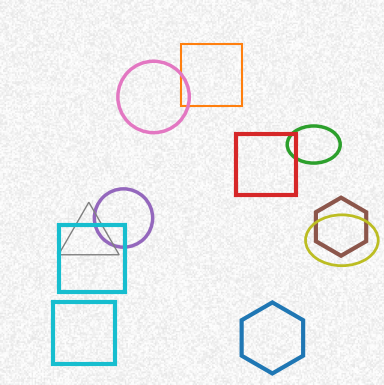[{"shape": "hexagon", "thickness": 3, "radius": 0.46, "center": [0.707, 0.122]}, {"shape": "square", "thickness": 1.5, "radius": 0.4, "center": [0.549, 0.805]}, {"shape": "oval", "thickness": 2.5, "radius": 0.34, "center": [0.815, 0.625]}, {"shape": "square", "thickness": 3, "radius": 0.39, "center": [0.691, 0.572]}, {"shape": "circle", "thickness": 2.5, "radius": 0.38, "center": [0.321, 0.434]}, {"shape": "hexagon", "thickness": 3, "radius": 0.38, "center": [0.886, 0.411]}, {"shape": "circle", "thickness": 2.5, "radius": 0.46, "center": [0.399, 0.748]}, {"shape": "triangle", "thickness": 1, "radius": 0.45, "center": [0.231, 0.384]}, {"shape": "oval", "thickness": 2, "radius": 0.47, "center": [0.888, 0.376]}, {"shape": "square", "thickness": 3, "radius": 0.4, "center": [0.218, 0.135]}, {"shape": "square", "thickness": 3, "radius": 0.43, "center": [0.239, 0.328]}]